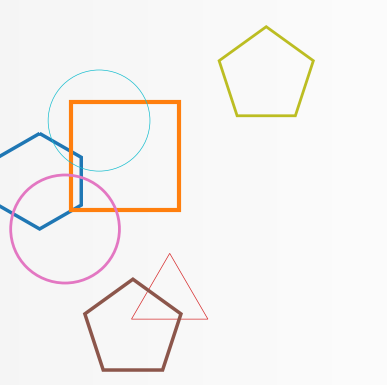[{"shape": "hexagon", "thickness": 2.5, "radius": 0.62, "center": [0.102, 0.529]}, {"shape": "square", "thickness": 3, "radius": 0.7, "center": [0.322, 0.594]}, {"shape": "triangle", "thickness": 0.5, "radius": 0.57, "center": [0.438, 0.228]}, {"shape": "pentagon", "thickness": 2.5, "radius": 0.65, "center": [0.343, 0.144]}, {"shape": "circle", "thickness": 2, "radius": 0.7, "center": [0.168, 0.405]}, {"shape": "pentagon", "thickness": 2, "radius": 0.64, "center": [0.687, 0.803]}, {"shape": "circle", "thickness": 0.5, "radius": 0.66, "center": [0.256, 0.687]}]